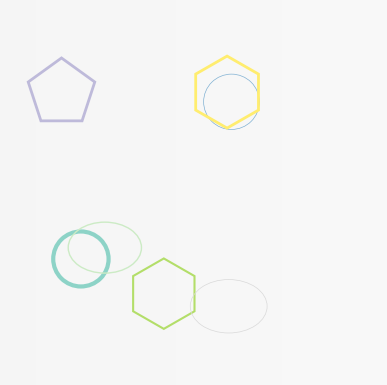[{"shape": "circle", "thickness": 3, "radius": 0.36, "center": [0.209, 0.327]}, {"shape": "pentagon", "thickness": 2, "radius": 0.45, "center": [0.159, 0.759]}, {"shape": "circle", "thickness": 0.5, "radius": 0.36, "center": [0.597, 0.736]}, {"shape": "hexagon", "thickness": 1.5, "radius": 0.46, "center": [0.423, 0.237]}, {"shape": "oval", "thickness": 0.5, "radius": 0.5, "center": [0.59, 0.205]}, {"shape": "oval", "thickness": 1, "radius": 0.47, "center": [0.271, 0.357]}, {"shape": "hexagon", "thickness": 2, "radius": 0.47, "center": [0.586, 0.761]}]